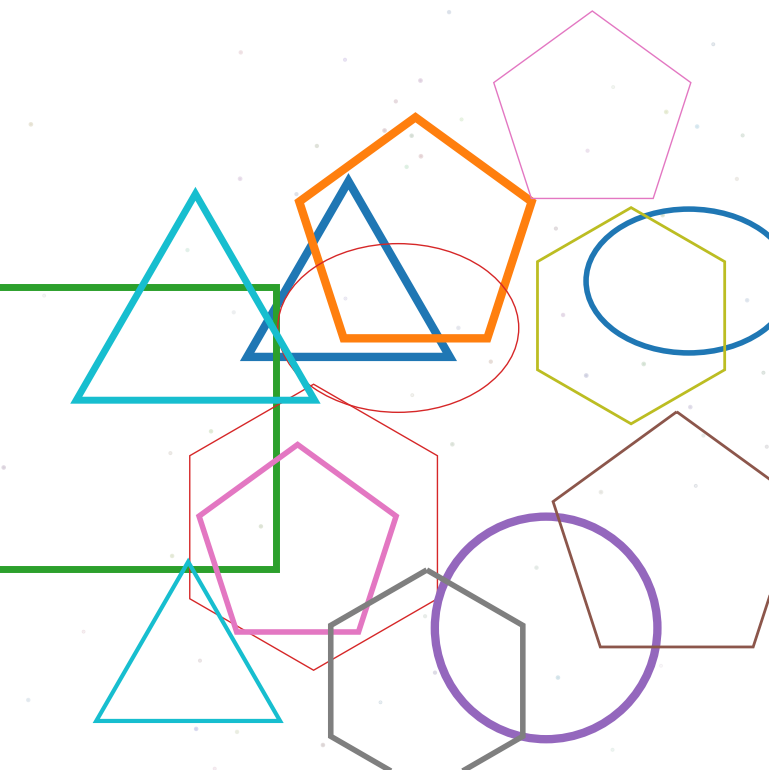[{"shape": "oval", "thickness": 2, "radius": 0.67, "center": [0.895, 0.635]}, {"shape": "triangle", "thickness": 3, "radius": 0.76, "center": [0.453, 0.612]}, {"shape": "pentagon", "thickness": 3, "radius": 0.79, "center": [0.54, 0.689]}, {"shape": "square", "thickness": 2.5, "radius": 0.92, "center": [0.176, 0.444]}, {"shape": "oval", "thickness": 0.5, "radius": 0.78, "center": [0.517, 0.574]}, {"shape": "hexagon", "thickness": 0.5, "radius": 0.93, "center": [0.407, 0.315]}, {"shape": "circle", "thickness": 3, "radius": 0.72, "center": [0.709, 0.185]}, {"shape": "pentagon", "thickness": 1, "radius": 0.84, "center": [0.879, 0.296]}, {"shape": "pentagon", "thickness": 0.5, "radius": 0.67, "center": [0.769, 0.851]}, {"shape": "pentagon", "thickness": 2, "radius": 0.67, "center": [0.386, 0.288]}, {"shape": "hexagon", "thickness": 2, "radius": 0.72, "center": [0.554, 0.116]}, {"shape": "hexagon", "thickness": 1, "radius": 0.7, "center": [0.82, 0.59]}, {"shape": "triangle", "thickness": 2.5, "radius": 0.89, "center": [0.254, 0.57]}, {"shape": "triangle", "thickness": 1.5, "radius": 0.69, "center": [0.244, 0.133]}]